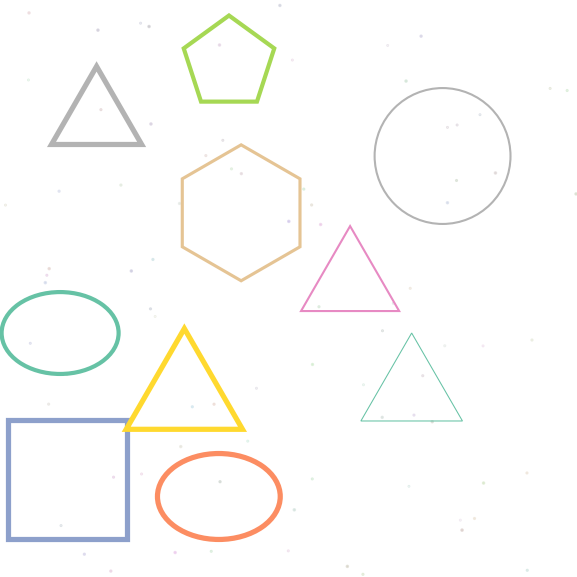[{"shape": "oval", "thickness": 2, "radius": 0.51, "center": [0.104, 0.422]}, {"shape": "triangle", "thickness": 0.5, "radius": 0.51, "center": [0.713, 0.321]}, {"shape": "oval", "thickness": 2.5, "radius": 0.53, "center": [0.379, 0.139]}, {"shape": "square", "thickness": 2.5, "radius": 0.52, "center": [0.117, 0.169]}, {"shape": "triangle", "thickness": 1, "radius": 0.49, "center": [0.606, 0.51]}, {"shape": "pentagon", "thickness": 2, "radius": 0.41, "center": [0.397, 0.89]}, {"shape": "triangle", "thickness": 2.5, "radius": 0.58, "center": [0.319, 0.314]}, {"shape": "hexagon", "thickness": 1.5, "radius": 0.59, "center": [0.418, 0.631]}, {"shape": "circle", "thickness": 1, "radius": 0.59, "center": [0.766, 0.729]}, {"shape": "triangle", "thickness": 2.5, "radius": 0.45, "center": [0.167, 0.794]}]